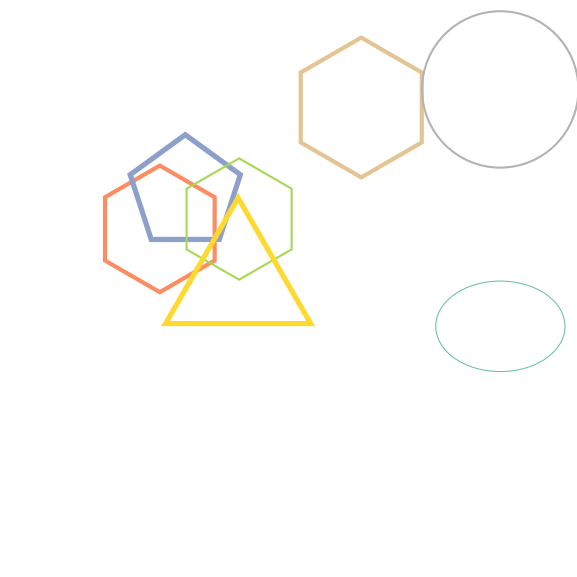[{"shape": "oval", "thickness": 0.5, "radius": 0.56, "center": [0.866, 0.434]}, {"shape": "hexagon", "thickness": 2, "radius": 0.55, "center": [0.277, 0.603]}, {"shape": "pentagon", "thickness": 2.5, "radius": 0.5, "center": [0.321, 0.666]}, {"shape": "hexagon", "thickness": 1, "radius": 0.53, "center": [0.414, 0.62]}, {"shape": "triangle", "thickness": 2.5, "radius": 0.73, "center": [0.412, 0.511]}, {"shape": "hexagon", "thickness": 2, "radius": 0.61, "center": [0.626, 0.813]}, {"shape": "circle", "thickness": 1, "radius": 0.68, "center": [0.866, 0.844]}]